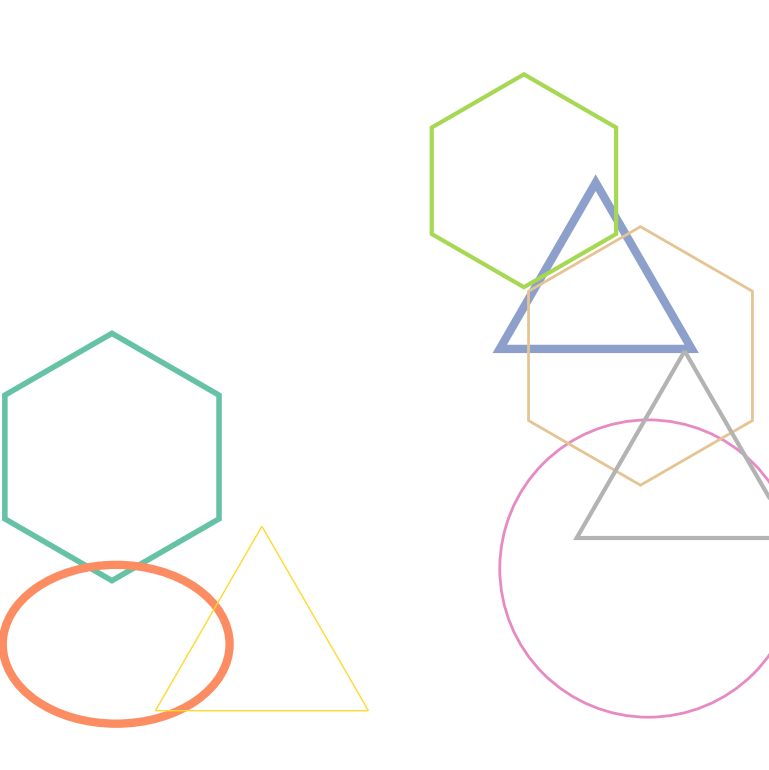[{"shape": "hexagon", "thickness": 2, "radius": 0.8, "center": [0.145, 0.406]}, {"shape": "oval", "thickness": 3, "radius": 0.74, "center": [0.151, 0.163]}, {"shape": "triangle", "thickness": 3, "radius": 0.72, "center": [0.774, 0.619]}, {"shape": "circle", "thickness": 1, "radius": 0.97, "center": [0.842, 0.262]}, {"shape": "hexagon", "thickness": 1.5, "radius": 0.69, "center": [0.68, 0.765]}, {"shape": "triangle", "thickness": 0.5, "radius": 0.8, "center": [0.34, 0.157]}, {"shape": "hexagon", "thickness": 1, "radius": 0.84, "center": [0.832, 0.538]}, {"shape": "triangle", "thickness": 1.5, "radius": 0.81, "center": [0.889, 0.382]}]